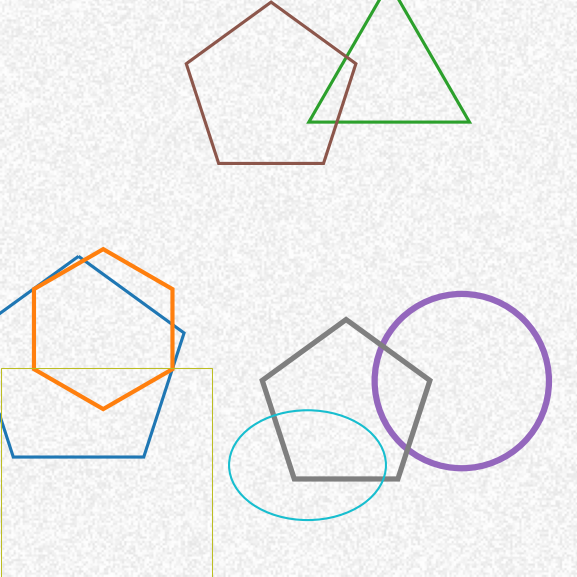[{"shape": "pentagon", "thickness": 1.5, "radius": 0.96, "center": [0.136, 0.363]}, {"shape": "hexagon", "thickness": 2, "radius": 0.69, "center": [0.179, 0.429]}, {"shape": "triangle", "thickness": 1.5, "radius": 0.8, "center": [0.674, 0.868]}, {"shape": "circle", "thickness": 3, "radius": 0.75, "center": [0.8, 0.339]}, {"shape": "pentagon", "thickness": 1.5, "radius": 0.77, "center": [0.469, 0.841]}, {"shape": "pentagon", "thickness": 2.5, "radius": 0.76, "center": [0.599, 0.293]}, {"shape": "square", "thickness": 0.5, "radius": 0.91, "center": [0.184, 0.179]}, {"shape": "oval", "thickness": 1, "radius": 0.68, "center": [0.532, 0.194]}]